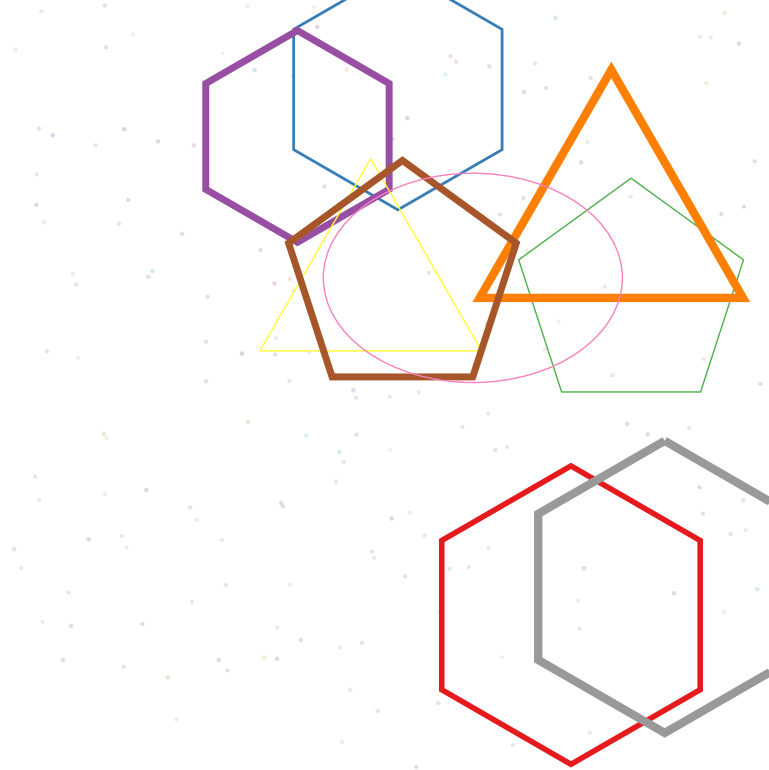[{"shape": "hexagon", "thickness": 2, "radius": 0.97, "center": [0.742, 0.201]}, {"shape": "hexagon", "thickness": 1, "radius": 0.78, "center": [0.517, 0.884]}, {"shape": "pentagon", "thickness": 0.5, "radius": 0.77, "center": [0.82, 0.615]}, {"shape": "hexagon", "thickness": 2.5, "radius": 0.69, "center": [0.386, 0.823]}, {"shape": "triangle", "thickness": 3, "radius": 0.99, "center": [0.794, 0.712]}, {"shape": "triangle", "thickness": 0.5, "radius": 0.83, "center": [0.481, 0.627]}, {"shape": "pentagon", "thickness": 2.5, "radius": 0.78, "center": [0.523, 0.636]}, {"shape": "oval", "thickness": 0.5, "radius": 0.97, "center": [0.614, 0.639]}, {"shape": "hexagon", "thickness": 3, "radius": 0.95, "center": [0.863, 0.238]}]